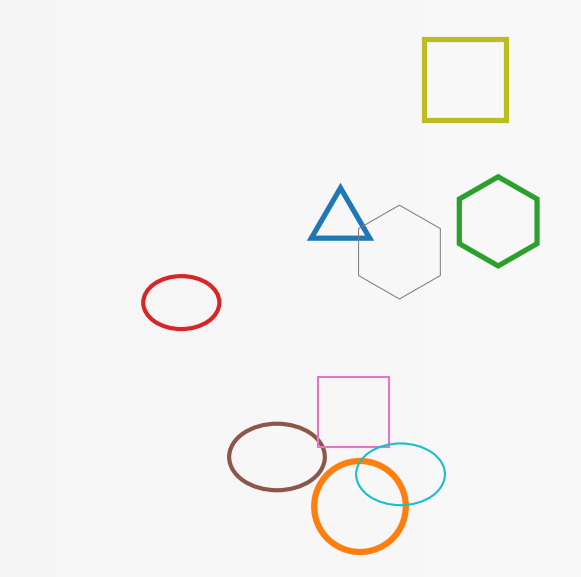[{"shape": "triangle", "thickness": 2.5, "radius": 0.29, "center": [0.586, 0.616]}, {"shape": "circle", "thickness": 3, "radius": 0.39, "center": [0.619, 0.122]}, {"shape": "hexagon", "thickness": 2.5, "radius": 0.39, "center": [0.857, 0.616]}, {"shape": "oval", "thickness": 2, "radius": 0.33, "center": [0.312, 0.475]}, {"shape": "oval", "thickness": 2, "radius": 0.41, "center": [0.477, 0.208]}, {"shape": "square", "thickness": 1, "radius": 0.3, "center": [0.609, 0.286]}, {"shape": "hexagon", "thickness": 0.5, "radius": 0.41, "center": [0.687, 0.563]}, {"shape": "square", "thickness": 2.5, "radius": 0.35, "center": [0.8, 0.861]}, {"shape": "oval", "thickness": 1, "radius": 0.38, "center": [0.689, 0.178]}]